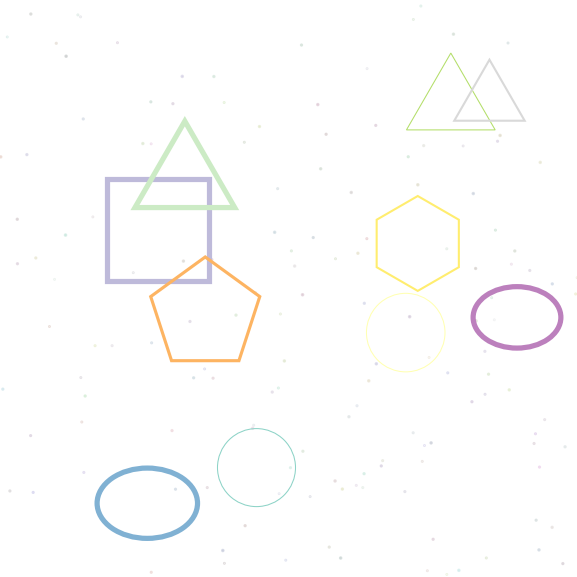[{"shape": "circle", "thickness": 0.5, "radius": 0.34, "center": [0.444, 0.189]}, {"shape": "circle", "thickness": 0.5, "radius": 0.34, "center": [0.703, 0.423]}, {"shape": "square", "thickness": 2.5, "radius": 0.44, "center": [0.274, 0.601]}, {"shape": "oval", "thickness": 2.5, "radius": 0.43, "center": [0.255, 0.128]}, {"shape": "pentagon", "thickness": 1.5, "radius": 0.5, "center": [0.355, 0.455]}, {"shape": "triangle", "thickness": 0.5, "radius": 0.44, "center": [0.781, 0.819]}, {"shape": "triangle", "thickness": 1, "radius": 0.35, "center": [0.848, 0.825]}, {"shape": "oval", "thickness": 2.5, "radius": 0.38, "center": [0.895, 0.45]}, {"shape": "triangle", "thickness": 2.5, "radius": 0.5, "center": [0.32, 0.69]}, {"shape": "hexagon", "thickness": 1, "radius": 0.41, "center": [0.723, 0.578]}]